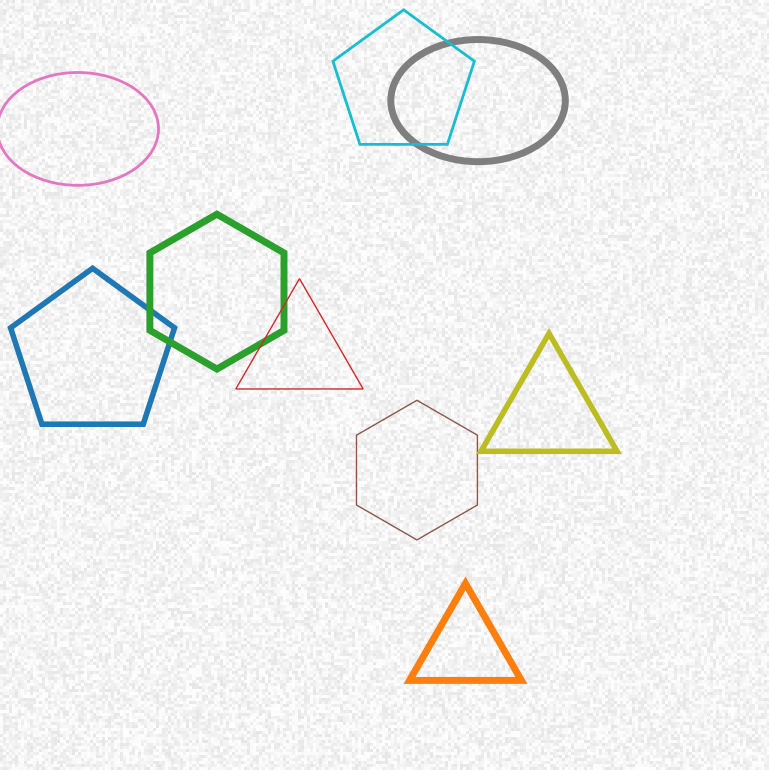[{"shape": "pentagon", "thickness": 2, "radius": 0.56, "center": [0.12, 0.54]}, {"shape": "triangle", "thickness": 2.5, "radius": 0.42, "center": [0.605, 0.158]}, {"shape": "hexagon", "thickness": 2.5, "radius": 0.5, "center": [0.282, 0.621]}, {"shape": "triangle", "thickness": 0.5, "radius": 0.48, "center": [0.389, 0.543]}, {"shape": "hexagon", "thickness": 0.5, "radius": 0.45, "center": [0.541, 0.389]}, {"shape": "oval", "thickness": 1, "radius": 0.52, "center": [0.101, 0.833]}, {"shape": "oval", "thickness": 2.5, "radius": 0.57, "center": [0.621, 0.869]}, {"shape": "triangle", "thickness": 2, "radius": 0.51, "center": [0.713, 0.465]}, {"shape": "pentagon", "thickness": 1, "radius": 0.48, "center": [0.524, 0.891]}]